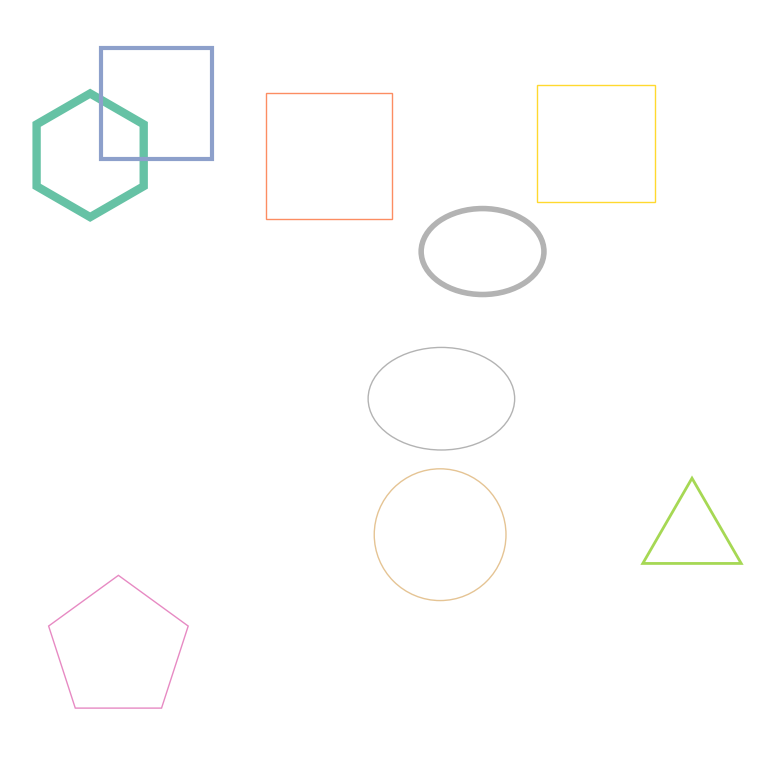[{"shape": "hexagon", "thickness": 3, "radius": 0.4, "center": [0.117, 0.798]}, {"shape": "square", "thickness": 0.5, "radius": 0.41, "center": [0.427, 0.797]}, {"shape": "square", "thickness": 1.5, "radius": 0.36, "center": [0.203, 0.866]}, {"shape": "pentagon", "thickness": 0.5, "radius": 0.48, "center": [0.154, 0.157]}, {"shape": "triangle", "thickness": 1, "radius": 0.37, "center": [0.899, 0.305]}, {"shape": "square", "thickness": 0.5, "radius": 0.38, "center": [0.774, 0.814]}, {"shape": "circle", "thickness": 0.5, "radius": 0.43, "center": [0.572, 0.306]}, {"shape": "oval", "thickness": 0.5, "radius": 0.48, "center": [0.573, 0.482]}, {"shape": "oval", "thickness": 2, "radius": 0.4, "center": [0.627, 0.673]}]